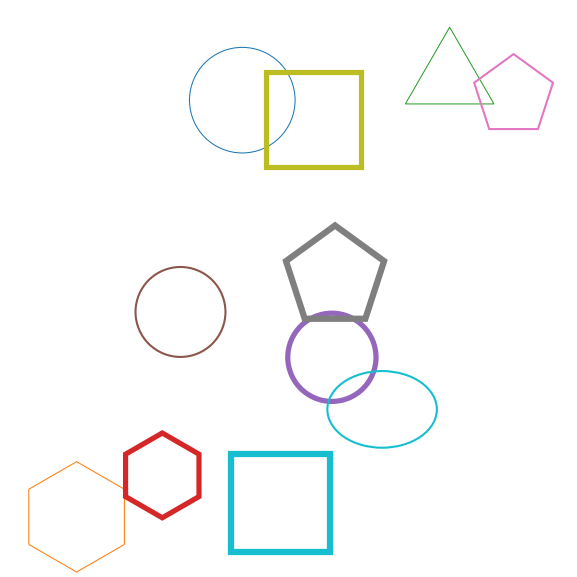[{"shape": "circle", "thickness": 0.5, "radius": 0.46, "center": [0.42, 0.826]}, {"shape": "hexagon", "thickness": 0.5, "radius": 0.48, "center": [0.133, 0.104]}, {"shape": "triangle", "thickness": 0.5, "radius": 0.44, "center": [0.779, 0.863]}, {"shape": "hexagon", "thickness": 2.5, "radius": 0.37, "center": [0.281, 0.176]}, {"shape": "circle", "thickness": 2.5, "radius": 0.38, "center": [0.575, 0.38]}, {"shape": "circle", "thickness": 1, "radius": 0.39, "center": [0.313, 0.459]}, {"shape": "pentagon", "thickness": 1, "radius": 0.36, "center": [0.889, 0.834]}, {"shape": "pentagon", "thickness": 3, "radius": 0.45, "center": [0.58, 0.519]}, {"shape": "square", "thickness": 2.5, "radius": 0.41, "center": [0.543, 0.792]}, {"shape": "square", "thickness": 3, "radius": 0.43, "center": [0.486, 0.128]}, {"shape": "oval", "thickness": 1, "radius": 0.47, "center": [0.662, 0.29]}]